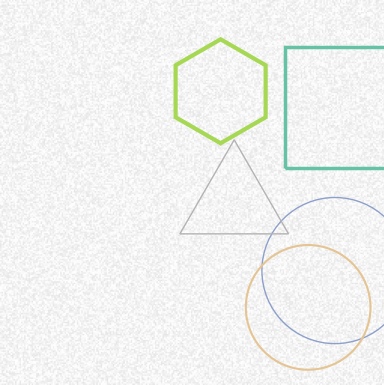[{"shape": "square", "thickness": 2.5, "radius": 0.78, "center": [0.896, 0.721]}, {"shape": "circle", "thickness": 1, "radius": 0.95, "center": [0.87, 0.297]}, {"shape": "hexagon", "thickness": 3, "radius": 0.68, "center": [0.573, 0.763]}, {"shape": "circle", "thickness": 1.5, "radius": 0.81, "center": [0.8, 0.202]}, {"shape": "triangle", "thickness": 1, "radius": 0.81, "center": [0.608, 0.474]}]